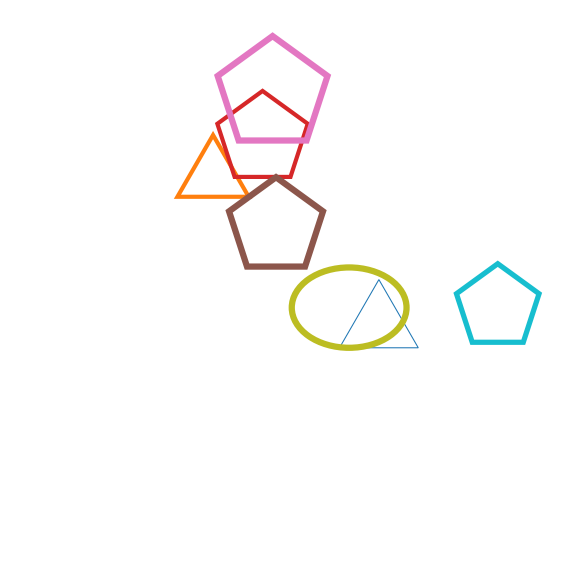[{"shape": "triangle", "thickness": 0.5, "radius": 0.39, "center": [0.656, 0.436]}, {"shape": "triangle", "thickness": 2, "radius": 0.36, "center": [0.369, 0.694]}, {"shape": "pentagon", "thickness": 2, "radius": 0.41, "center": [0.455, 0.759]}, {"shape": "pentagon", "thickness": 3, "radius": 0.43, "center": [0.478, 0.607]}, {"shape": "pentagon", "thickness": 3, "radius": 0.5, "center": [0.472, 0.837]}, {"shape": "oval", "thickness": 3, "radius": 0.5, "center": [0.605, 0.466]}, {"shape": "pentagon", "thickness": 2.5, "radius": 0.38, "center": [0.862, 0.467]}]